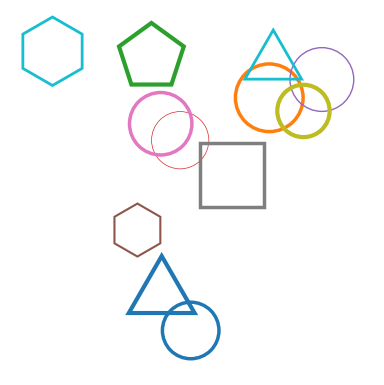[{"shape": "triangle", "thickness": 3, "radius": 0.49, "center": [0.42, 0.236]}, {"shape": "circle", "thickness": 2.5, "radius": 0.37, "center": [0.495, 0.142]}, {"shape": "circle", "thickness": 2.5, "radius": 0.44, "center": [0.699, 0.746]}, {"shape": "pentagon", "thickness": 3, "radius": 0.44, "center": [0.393, 0.852]}, {"shape": "circle", "thickness": 0.5, "radius": 0.37, "center": [0.468, 0.636]}, {"shape": "circle", "thickness": 1, "radius": 0.41, "center": [0.836, 0.793]}, {"shape": "hexagon", "thickness": 1.5, "radius": 0.34, "center": [0.357, 0.402]}, {"shape": "circle", "thickness": 2.5, "radius": 0.41, "center": [0.417, 0.679]}, {"shape": "square", "thickness": 2.5, "radius": 0.42, "center": [0.603, 0.544]}, {"shape": "circle", "thickness": 3, "radius": 0.34, "center": [0.788, 0.712]}, {"shape": "triangle", "thickness": 2, "radius": 0.43, "center": [0.71, 0.837]}, {"shape": "hexagon", "thickness": 2, "radius": 0.44, "center": [0.136, 0.867]}]